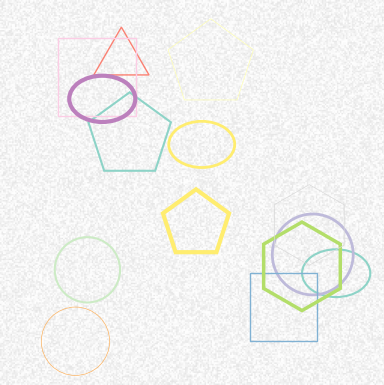[{"shape": "pentagon", "thickness": 1.5, "radius": 0.56, "center": [0.337, 0.648]}, {"shape": "oval", "thickness": 1.5, "radius": 0.44, "center": [0.873, 0.29]}, {"shape": "pentagon", "thickness": 0.5, "radius": 0.58, "center": [0.547, 0.835]}, {"shape": "circle", "thickness": 2, "radius": 0.53, "center": [0.812, 0.339]}, {"shape": "triangle", "thickness": 1, "radius": 0.41, "center": [0.315, 0.847]}, {"shape": "square", "thickness": 1, "radius": 0.44, "center": [0.736, 0.203]}, {"shape": "circle", "thickness": 0.5, "radius": 0.44, "center": [0.196, 0.114]}, {"shape": "hexagon", "thickness": 2.5, "radius": 0.57, "center": [0.784, 0.308]}, {"shape": "square", "thickness": 1, "radius": 0.51, "center": [0.253, 0.8]}, {"shape": "hexagon", "thickness": 0.5, "radius": 0.52, "center": [0.803, 0.416]}, {"shape": "oval", "thickness": 3, "radius": 0.43, "center": [0.266, 0.743]}, {"shape": "circle", "thickness": 1.5, "radius": 0.42, "center": [0.227, 0.299]}, {"shape": "oval", "thickness": 2, "radius": 0.43, "center": [0.524, 0.625]}, {"shape": "pentagon", "thickness": 3, "radius": 0.45, "center": [0.509, 0.418]}]